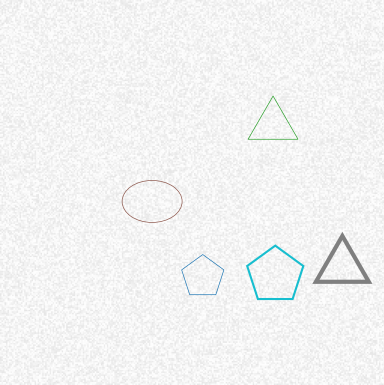[{"shape": "pentagon", "thickness": 0.5, "radius": 0.29, "center": [0.527, 0.281]}, {"shape": "triangle", "thickness": 0.5, "radius": 0.37, "center": [0.709, 0.676]}, {"shape": "oval", "thickness": 0.5, "radius": 0.39, "center": [0.395, 0.477]}, {"shape": "triangle", "thickness": 3, "radius": 0.4, "center": [0.889, 0.308]}, {"shape": "pentagon", "thickness": 1.5, "radius": 0.38, "center": [0.715, 0.285]}]